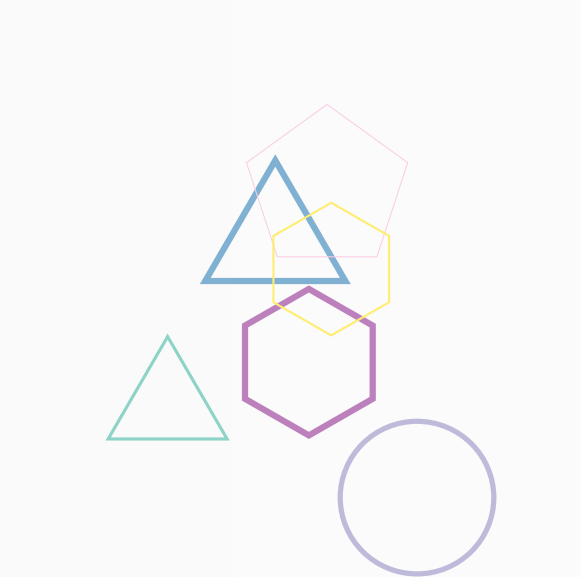[{"shape": "triangle", "thickness": 1.5, "radius": 0.59, "center": [0.288, 0.298]}, {"shape": "circle", "thickness": 2.5, "radius": 0.66, "center": [0.717, 0.138]}, {"shape": "triangle", "thickness": 3, "radius": 0.7, "center": [0.474, 0.582]}, {"shape": "pentagon", "thickness": 0.5, "radius": 0.73, "center": [0.563, 0.672]}, {"shape": "hexagon", "thickness": 3, "radius": 0.63, "center": [0.531, 0.372]}, {"shape": "hexagon", "thickness": 1, "radius": 0.57, "center": [0.57, 0.533]}]